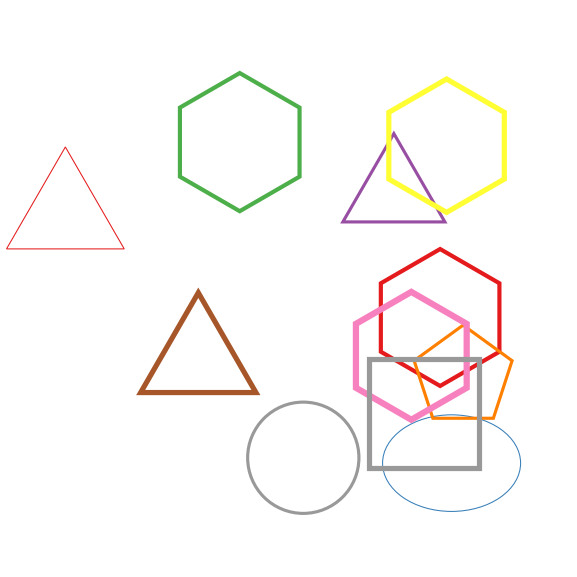[{"shape": "triangle", "thickness": 0.5, "radius": 0.59, "center": [0.113, 0.627]}, {"shape": "hexagon", "thickness": 2, "radius": 0.59, "center": [0.762, 0.449]}, {"shape": "oval", "thickness": 0.5, "radius": 0.6, "center": [0.782, 0.197]}, {"shape": "hexagon", "thickness": 2, "radius": 0.6, "center": [0.415, 0.753]}, {"shape": "triangle", "thickness": 1.5, "radius": 0.51, "center": [0.682, 0.666]}, {"shape": "pentagon", "thickness": 1.5, "radius": 0.45, "center": [0.802, 0.347]}, {"shape": "hexagon", "thickness": 2.5, "radius": 0.58, "center": [0.773, 0.747]}, {"shape": "triangle", "thickness": 2.5, "radius": 0.58, "center": [0.343, 0.377]}, {"shape": "hexagon", "thickness": 3, "radius": 0.55, "center": [0.712, 0.383]}, {"shape": "square", "thickness": 2.5, "radius": 0.48, "center": [0.735, 0.283]}, {"shape": "circle", "thickness": 1.5, "radius": 0.48, "center": [0.525, 0.206]}]